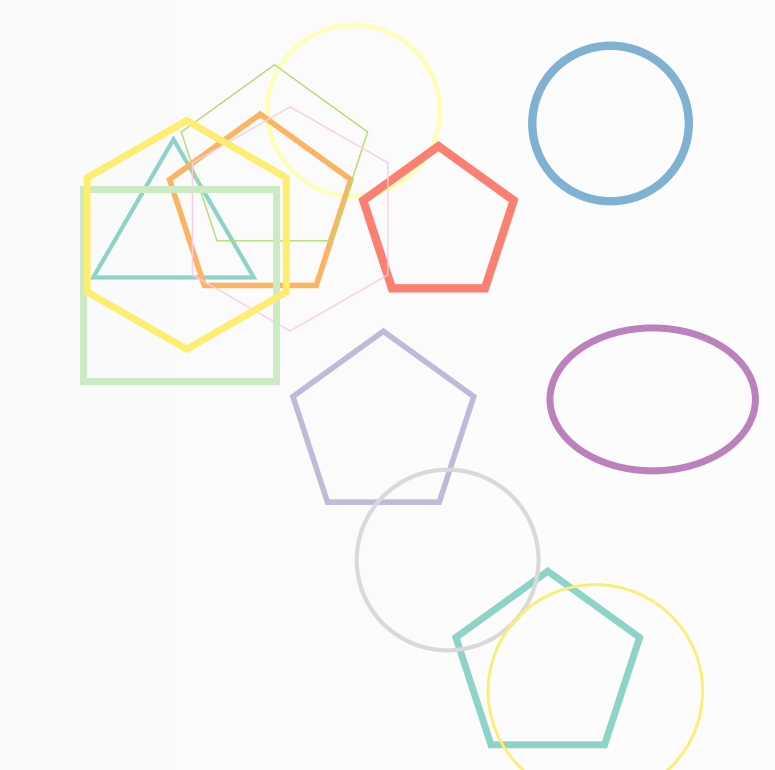[{"shape": "pentagon", "thickness": 2.5, "radius": 0.62, "center": [0.707, 0.134]}, {"shape": "triangle", "thickness": 1.5, "radius": 0.6, "center": [0.224, 0.699]}, {"shape": "circle", "thickness": 1.5, "radius": 0.56, "center": [0.456, 0.856]}, {"shape": "pentagon", "thickness": 2, "radius": 0.61, "center": [0.495, 0.447]}, {"shape": "pentagon", "thickness": 3, "radius": 0.51, "center": [0.566, 0.708]}, {"shape": "circle", "thickness": 3, "radius": 0.5, "center": [0.788, 0.84]}, {"shape": "pentagon", "thickness": 2, "radius": 0.61, "center": [0.336, 0.729]}, {"shape": "pentagon", "thickness": 0.5, "radius": 0.63, "center": [0.354, 0.79]}, {"shape": "hexagon", "thickness": 0.5, "radius": 0.73, "center": [0.374, 0.716]}, {"shape": "circle", "thickness": 1.5, "radius": 0.59, "center": [0.578, 0.273]}, {"shape": "oval", "thickness": 2.5, "radius": 0.66, "center": [0.842, 0.481]}, {"shape": "square", "thickness": 2.5, "radius": 0.62, "center": [0.232, 0.63]}, {"shape": "circle", "thickness": 1, "radius": 0.69, "center": [0.768, 0.102]}, {"shape": "hexagon", "thickness": 2.5, "radius": 0.74, "center": [0.241, 0.695]}]